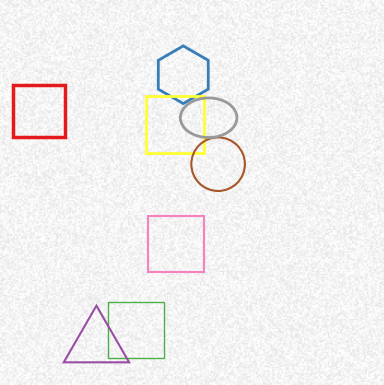[{"shape": "square", "thickness": 2.5, "radius": 0.34, "center": [0.102, 0.711]}, {"shape": "hexagon", "thickness": 2, "radius": 0.37, "center": [0.476, 0.806]}, {"shape": "square", "thickness": 1, "radius": 0.37, "center": [0.353, 0.143]}, {"shape": "triangle", "thickness": 1.5, "radius": 0.49, "center": [0.25, 0.108]}, {"shape": "square", "thickness": 2, "radius": 0.38, "center": [0.455, 0.677]}, {"shape": "circle", "thickness": 1.5, "radius": 0.35, "center": [0.567, 0.574]}, {"shape": "square", "thickness": 1.5, "radius": 0.36, "center": [0.458, 0.367]}, {"shape": "oval", "thickness": 2, "radius": 0.37, "center": [0.542, 0.694]}]